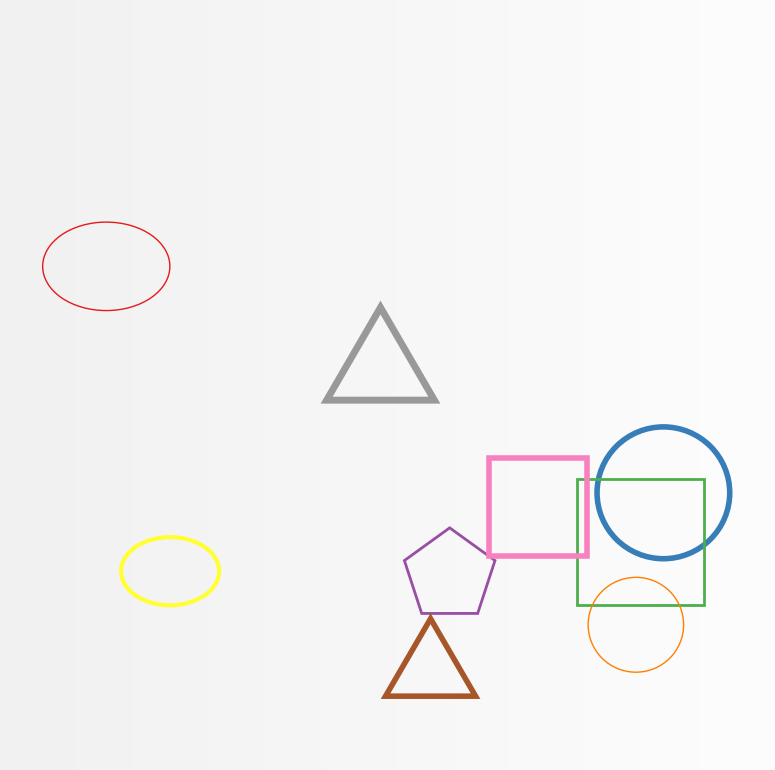[{"shape": "oval", "thickness": 0.5, "radius": 0.41, "center": [0.137, 0.654]}, {"shape": "circle", "thickness": 2, "radius": 0.43, "center": [0.856, 0.36]}, {"shape": "square", "thickness": 1, "radius": 0.41, "center": [0.827, 0.296]}, {"shape": "pentagon", "thickness": 1, "radius": 0.31, "center": [0.58, 0.253]}, {"shape": "circle", "thickness": 0.5, "radius": 0.31, "center": [0.821, 0.189]}, {"shape": "oval", "thickness": 1.5, "radius": 0.32, "center": [0.219, 0.258]}, {"shape": "triangle", "thickness": 2, "radius": 0.34, "center": [0.556, 0.129]}, {"shape": "square", "thickness": 2, "radius": 0.32, "center": [0.695, 0.342]}, {"shape": "triangle", "thickness": 2.5, "radius": 0.4, "center": [0.491, 0.52]}]